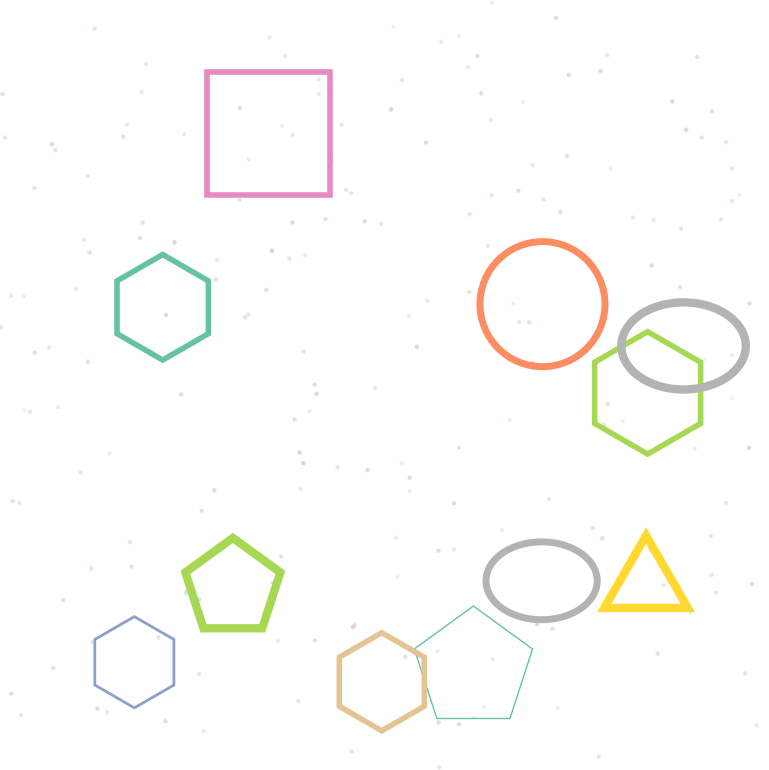[{"shape": "pentagon", "thickness": 0.5, "radius": 0.4, "center": [0.615, 0.132]}, {"shape": "hexagon", "thickness": 2, "radius": 0.34, "center": [0.211, 0.601]}, {"shape": "circle", "thickness": 2.5, "radius": 0.41, "center": [0.705, 0.605]}, {"shape": "hexagon", "thickness": 1, "radius": 0.3, "center": [0.174, 0.14]}, {"shape": "square", "thickness": 2, "radius": 0.4, "center": [0.349, 0.826]}, {"shape": "pentagon", "thickness": 3, "radius": 0.32, "center": [0.302, 0.237]}, {"shape": "hexagon", "thickness": 2, "radius": 0.4, "center": [0.841, 0.49]}, {"shape": "triangle", "thickness": 3, "radius": 0.31, "center": [0.839, 0.242]}, {"shape": "hexagon", "thickness": 2, "radius": 0.32, "center": [0.496, 0.115]}, {"shape": "oval", "thickness": 3, "radius": 0.4, "center": [0.888, 0.551]}, {"shape": "oval", "thickness": 2.5, "radius": 0.36, "center": [0.703, 0.246]}]